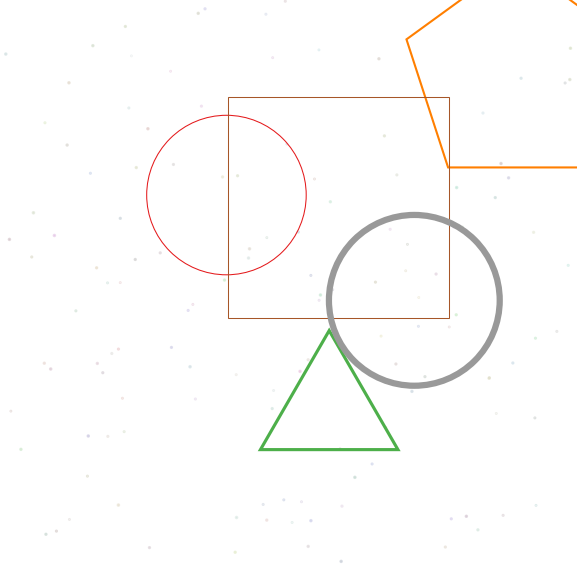[{"shape": "circle", "thickness": 0.5, "radius": 0.69, "center": [0.392, 0.661]}, {"shape": "triangle", "thickness": 1.5, "radius": 0.69, "center": [0.57, 0.289]}, {"shape": "pentagon", "thickness": 1, "radius": 0.99, "center": [0.893, 0.87]}, {"shape": "square", "thickness": 0.5, "radius": 0.96, "center": [0.586, 0.641]}, {"shape": "circle", "thickness": 3, "radius": 0.74, "center": [0.717, 0.479]}]